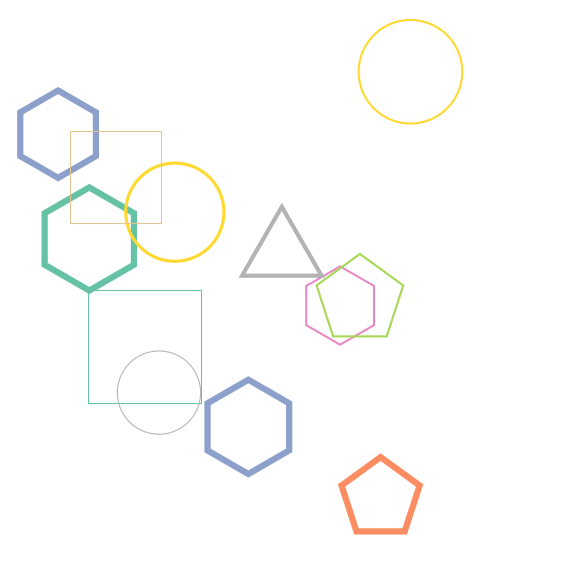[{"shape": "square", "thickness": 0.5, "radius": 0.49, "center": [0.25, 0.399]}, {"shape": "hexagon", "thickness": 3, "radius": 0.45, "center": [0.155, 0.585]}, {"shape": "pentagon", "thickness": 3, "radius": 0.36, "center": [0.659, 0.136]}, {"shape": "hexagon", "thickness": 3, "radius": 0.41, "center": [0.43, 0.26]}, {"shape": "hexagon", "thickness": 3, "radius": 0.38, "center": [0.101, 0.767]}, {"shape": "hexagon", "thickness": 1, "radius": 0.34, "center": [0.589, 0.47]}, {"shape": "pentagon", "thickness": 1, "radius": 0.39, "center": [0.623, 0.48]}, {"shape": "circle", "thickness": 1, "radius": 0.45, "center": [0.711, 0.875]}, {"shape": "circle", "thickness": 1.5, "radius": 0.43, "center": [0.303, 0.632]}, {"shape": "square", "thickness": 0.5, "radius": 0.4, "center": [0.199, 0.693]}, {"shape": "circle", "thickness": 0.5, "radius": 0.36, "center": [0.275, 0.319]}, {"shape": "triangle", "thickness": 2, "radius": 0.4, "center": [0.488, 0.561]}]